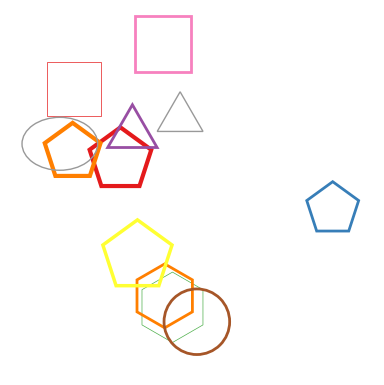[{"shape": "square", "thickness": 0.5, "radius": 0.35, "center": [0.192, 0.77]}, {"shape": "pentagon", "thickness": 3, "radius": 0.42, "center": [0.313, 0.585]}, {"shape": "pentagon", "thickness": 2, "radius": 0.35, "center": [0.864, 0.457]}, {"shape": "hexagon", "thickness": 0.5, "radius": 0.46, "center": [0.448, 0.202]}, {"shape": "triangle", "thickness": 2, "radius": 0.37, "center": [0.344, 0.654]}, {"shape": "hexagon", "thickness": 2, "radius": 0.42, "center": [0.428, 0.232]}, {"shape": "pentagon", "thickness": 3, "radius": 0.38, "center": [0.189, 0.605]}, {"shape": "pentagon", "thickness": 2.5, "radius": 0.47, "center": [0.357, 0.334]}, {"shape": "circle", "thickness": 2, "radius": 0.43, "center": [0.511, 0.164]}, {"shape": "square", "thickness": 2, "radius": 0.37, "center": [0.424, 0.885]}, {"shape": "triangle", "thickness": 1, "radius": 0.34, "center": [0.468, 0.693]}, {"shape": "oval", "thickness": 1, "radius": 0.49, "center": [0.155, 0.627]}]